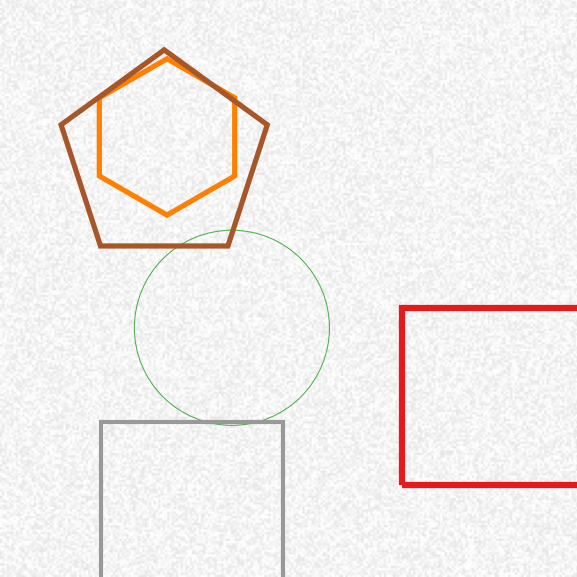[{"shape": "square", "thickness": 3, "radius": 0.77, "center": [0.85, 0.312]}, {"shape": "circle", "thickness": 0.5, "radius": 0.84, "center": [0.402, 0.432]}, {"shape": "hexagon", "thickness": 2.5, "radius": 0.68, "center": [0.289, 0.762]}, {"shape": "pentagon", "thickness": 2.5, "radius": 0.94, "center": [0.284, 0.725]}, {"shape": "square", "thickness": 2, "radius": 0.79, "center": [0.333, 0.111]}]